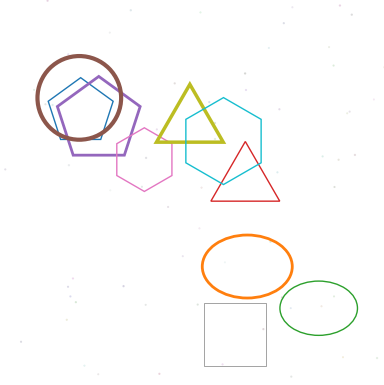[{"shape": "pentagon", "thickness": 1, "radius": 0.44, "center": [0.21, 0.71]}, {"shape": "oval", "thickness": 2, "radius": 0.58, "center": [0.642, 0.308]}, {"shape": "oval", "thickness": 1, "radius": 0.5, "center": [0.828, 0.199]}, {"shape": "triangle", "thickness": 1, "radius": 0.52, "center": [0.637, 0.529]}, {"shape": "pentagon", "thickness": 2, "radius": 0.57, "center": [0.257, 0.688]}, {"shape": "circle", "thickness": 3, "radius": 0.54, "center": [0.206, 0.746]}, {"shape": "hexagon", "thickness": 1, "radius": 0.41, "center": [0.375, 0.585]}, {"shape": "square", "thickness": 0.5, "radius": 0.41, "center": [0.611, 0.132]}, {"shape": "triangle", "thickness": 2.5, "radius": 0.5, "center": [0.493, 0.681]}, {"shape": "hexagon", "thickness": 1, "radius": 0.56, "center": [0.581, 0.634]}]